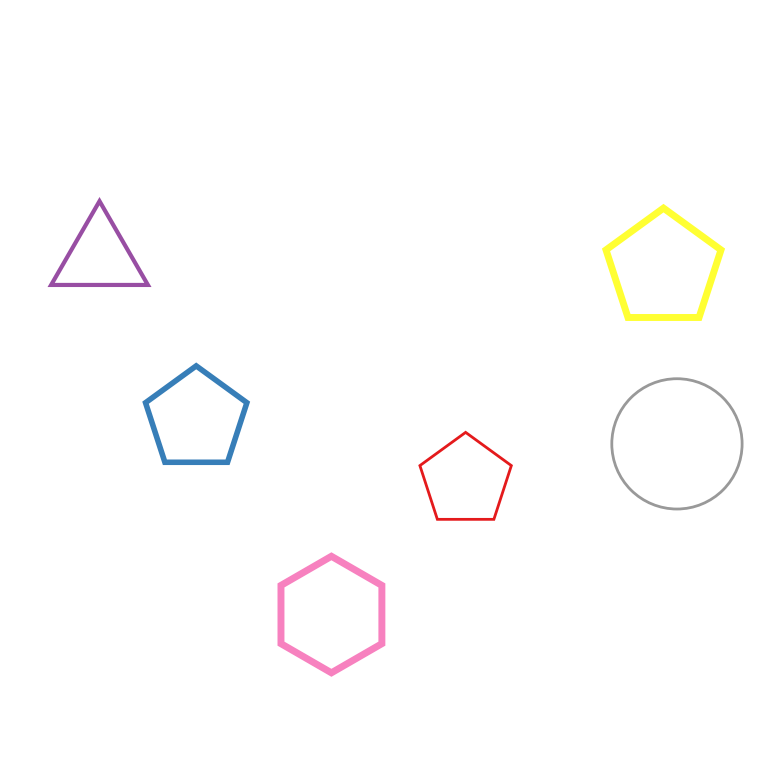[{"shape": "pentagon", "thickness": 1, "radius": 0.31, "center": [0.605, 0.376]}, {"shape": "pentagon", "thickness": 2, "radius": 0.35, "center": [0.255, 0.456]}, {"shape": "triangle", "thickness": 1.5, "radius": 0.36, "center": [0.129, 0.666]}, {"shape": "pentagon", "thickness": 2.5, "radius": 0.39, "center": [0.862, 0.651]}, {"shape": "hexagon", "thickness": 2.5, "radius": 0.38, "center": [0.43, 0.202]}, {"shape": "circle", "thickness": 1, "radius": 0.42, "center": [0.879, 0.424]}]